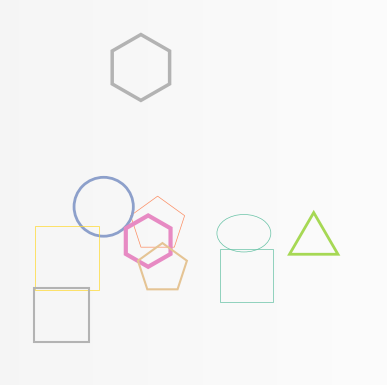[{"shape": "oval", "thickness": 0.5, "radius": 0.35, "center": [0.629, 0.394]}, {"shape": "square", "thickness": 0.5, "radius": 0.35, "center": [0.636, 0.284]}, {"shape": "pentagon", "thickness": 0.5, "radius": 0.37, "center": [0.407, 0.417]}, {"shape": "circle", "thickness": 2, "radius": 0.38, "center": [0.268, 0.463]}, {"shape": "hexagon", "thickness": 3, "radius": 0.33, "center": [0.382, 0.374]}, {"shape": "triangle", "thickness": 2, "radius": 0.36, "center": [0.81, 0.376]}, {"shape": "square", "thickness": 0.5, "radius": 0.41, "center": [0.174, 0.33]}, {"shape": "pentagon", "thickness": 1.5, "radius": 0.33, "center": [0.419, 0.302]}, {"shape": "square", "thickness": 1.5, "radius": 0.35, "center": [0.159, 0.182]}, {"shape": "hexagon", "thickness": 2.5, "radius": 0.43, "center": [0.364, 0.825]}]